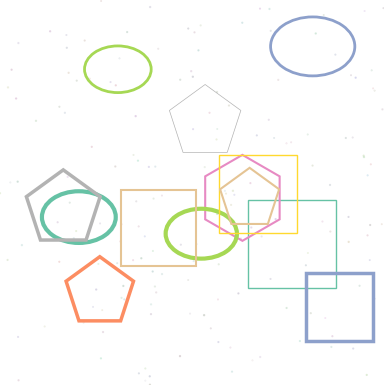[{"shape": "square", "thickness": 1, "radius": 0.57, "center": [0.758, 0.366]}, {"shape": "oval", "thickness": 3, "radius": 0.48, "center": [0.205, 0.436]}, {"shape": "pentagon", "thickness": 2.5, "radius": 0.46, "center": [0.259, 0.241]}, {"shape": "square", "thickness": 2.5, "radius": 0.44, "center": [0.882, 0.202]}, {"shape": "oval", "thickness": 2, "radius": 0.55, "center": [0.812, 0.879]}, {"shape": "hexagon", "thickness": 1.5, "radius": 0.56, "center": [0.63, 0.486]}, {"shape": "oval", "thickness": 3, "radius": 0.46, "center": [0.523, 0.393]}, {"shape": "oval", "thickness": 2, "radius": 0.43, "center": [0.306, 0.82]}, {"shape": "square", "thickness": 1, "radius": 0.51, "center": [0.671, 0.495]}, {"shape": "square", "thickness": 1.5, "radius": 0.49, "center": [0.411, 0.407]}, {"shape": "pentagon", "thickness": 1.5, "radius": 0.4, "center": [0.648, 0.483]}, {"shape": "pentagon", "thickness": 2.5, "radius": 0.5, "center": [0.164, 0.458]}, {"shape": "pentagon", "thickness": 0.5, "radius": 0.49, "center": [0.533, 0.683]}]